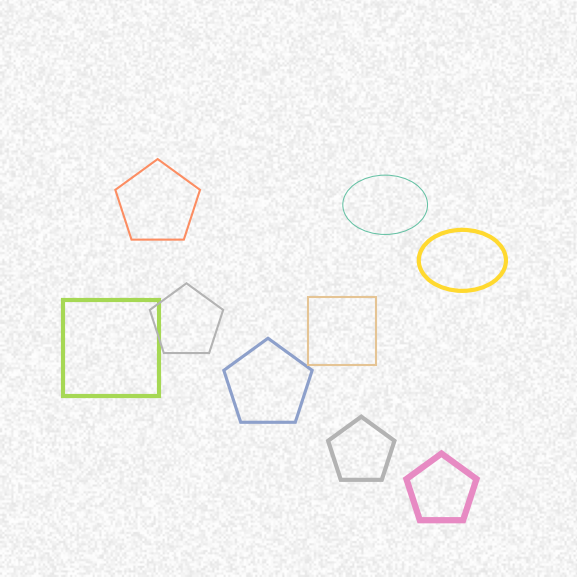[{"shape": "oval", "thickness": 0.5, "radius": 0.37, "center": [0.667, 0.645]}, {"shape": "pentagon", "thickness": 1, "radius": 0.39, "center": [0.273, 0.647]}, {"shape": "pentagon", "thickness": 1.5, "radius": 0.4, "center": [0.464, 0.333]}, {"shape": "pentagon", "thickness": 3, "radius": 0.32, "center": [0.764, 0.15]}, {"shape": "square", "thickness": 2, "radius": 0.42, "center": [0.193, 0.396]}, {"shape": "oval", "thickness": 2, "radius": 0.38, "center": [0.801, 0.548]}, {"shape": "square", "thickness": 1, "radius": 0.3, "center": [0.592, 0.426]}, {"shape": "pentagon", "thickness": 2, "radius": 0.3, "center": [0.626, 0.217]}, {"shape": "pentagon", "thickness": 1, "radius": 0.33, "center": [0.323, 0.442]}]